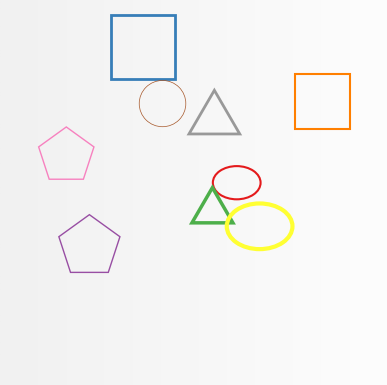[{"shape": "oval", "thickness": 1.5, "radius": 0.31, "center": [0.611, 0.525]}, {"shape": "square", "thickness": 2, "radius": 0.41, "center": [0.37, 0.878]}, {"shape": "triangle", "thickness": 2.5, "radius": 0.31, "center": [0.548, 0.452]}, {"shape": "pentagon", "thickness": 1, "radius": 0.41, "center": [0.231, 0.36]}, {"shape": "square", "thickness": 1.5, "radius": 0.35, "center": [0.832, 0.737]}, {"shape": "oval", "thickness": 3, "radius": 0.42, "center": [0.67, 0.412]}, {"shape": "circle", "thickness": 0.5, "radius": 0.3, "center": [0.419, 0.731]}, {"shape": "pentagon", "thickness": 1, "radius": 0.38, "center": [0.171, 0.595]}, {"shape": "triangle", "thickness": 2, "radius": 0.38, "center": [0.553, 0.69]}]